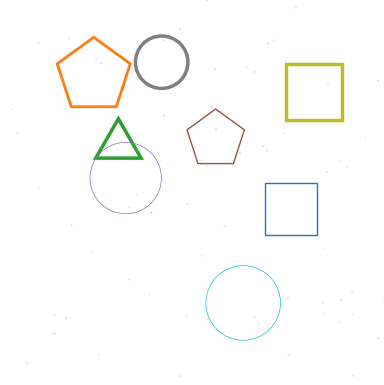[{"shape": "square", "thickness": 1, "radius": 0.34, "center": [0.756, 0.458]}, {"shape": "pentagon", "thickness": 2, "radius": 0.5, "center": [0.244, 0.803]}, {"shape": "triangle", "thickness": 2.5, "radius": 0.34, "center": [0.308, 0.623]}, {"shape": "circle", "thickness": 0.5, "radius": 0.46, "center": [0.327, 0.537]}, {"shape": "pentagon", "thickness": 1, "radius": 0.39, "center": [0.56, 0.638]}, {"shape": "circle", "thickness": 2.5, "radius": 0.34, "center": [0.42, 0.838]}, {"shape": "square", "thickness": 2.5, "radius": 0.36, "center": [0.815, 0.762]}, {"shape": "circle", "thickness": 0.5, "radius": 0.48, "center": [0.632, 0.213]}]